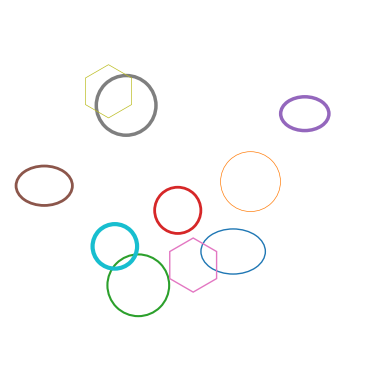[{"shape": "oval", "thickness": 1, "radius": 0.42, "center": [0.606, 0.347]}, {"shape": "circle", "thickness": 0.5, "radius": 0.39, "center": [0.651, 0.528]}, {"shape": "circle", "thickness": 1.5, "radius": 0.4, "center": [0.359, 0.259]}, {"shape": "circle", "thickness": 2, "radius": 0.3, "center": [0.462, 0.454]}, {"shape": "oval", "thickness": 2.5, "radius": 0.31, "center": [0.792, 0.705]}, {"shape": "oval", "thickness": 2, "radius": 0.37, "center": [0.115, 0.518]}, {"shape": "hexagon", "thickness": 1, "radius": 0.35, "center": [0.502, 0.312]}, {"shape": "circle", "thickness": 2.5, "radius": 0.39, "center": [0.328, 0.726]}, {"shape": "hexagon", "thickness": 0.5, "radius": 0.35, "center": [0.282, 0.763]}, {"shape": "circle", "thickness": 3, "radius": 0.29, "center": [0.298, 0.36]}]